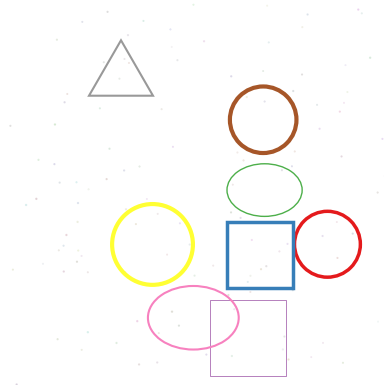[{"shape": "circle", "thickness": 2.5, "radius": 0.43, "center": [0.85, 0.366]}, {"shape": "square", "thickness": 2.5, "radius": 0.43, "center": [0.676, 0.338]}, {"shape": "oval", "thickness": 1, "radius": 0.49, "center": [0.687, 0.506]}, {"shape": "square", "thickness": 0.5, "radius": 0.49, "center": [0.643, 0.122]}, {"shape": "circle", "thickness": 3, "radius": 0.52, "center": [0.396, 0.365]}, {"shape": "circle", "thickness": 3, "radius": 0.43, "center": [0.684, 0.689]}, {"shape": "oval", "thickness": 1.5, "radius": 0.59, "center": [0.502, 0.175]}, {"shape": "triangle", "thickness": 1.5, "radius": 0.48, "center": [0.314, 0.799]}]